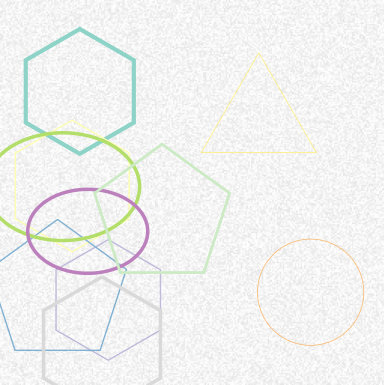[{"shape": "hexagon", "thickness": 3, "radius": 0.81, "center": [0.207, 0.763]}, {"shape": "hexagon", "thickness": 1, "radius": 0.85, "center": [0.187, 0.517]}, {"shape": "hexagon", "thickness": 1, "radius": 0.78, "center": [0.281, 0.221]}, {"shape": "pentagon", "thickness": 1, "radius": 0.94, "center": [0.15, 0.242]}, {"shape": "circle", "thickness": 0.5, "radius": 0.69, "center": [0.807, 0.241]}, {"shape": "oval", "thickness": 2.5, "radius": 1.0, "center": [0.163, 0.515]}, {"shape": "hexagon", "thickness": 2.5, "radius": 0.88, "center": [0.265, 0.106]}, {"shape": "oval", "thickness": 2.5, "radius": 0.78, "center": [0.228, 0.399]}, {"shape": "pentagon", "thickness": 2, "radius": 0.92, "center": [0.421, 0.441]}, {"shape": "triangle", "thickness": 0.5, "radius": 0.86, "center": [0.672, 0.69]}]